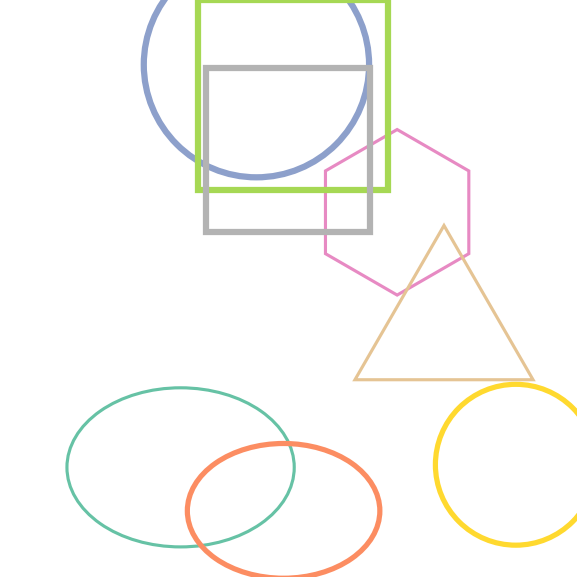[{"shape": "oval", "thickness": 1.5, "radius": 0.98, "center": [0.313, 0.19]}, {"shape": "oval", "thickness": 2.5, "radius": 0.83, "center": [0.491, 0.115]}, {"shape": "circle", "thickness": 3, "radius": 0.98, "center": [0.444, 0.887]}, {"shape": "hexagon", "thickness": 1.5, "radius": 0.72, "center": [0.688, 0.632]}, {"shape": "square", "thickness": 3, "radius": 0.82, "center": [0.507, 0.835]}, {"shape": "circle", "thickness": 2.5, "radius": 0.7, "center": [0.893, 0.194]}, {"shape": "triangle", "thickness": 1.5, "radius": 0.89, "center": [0.769, 0.431]}, {"shape": "square", "thickness": 3, "radius": 0.71, "center": [0.499, 0.74]}]